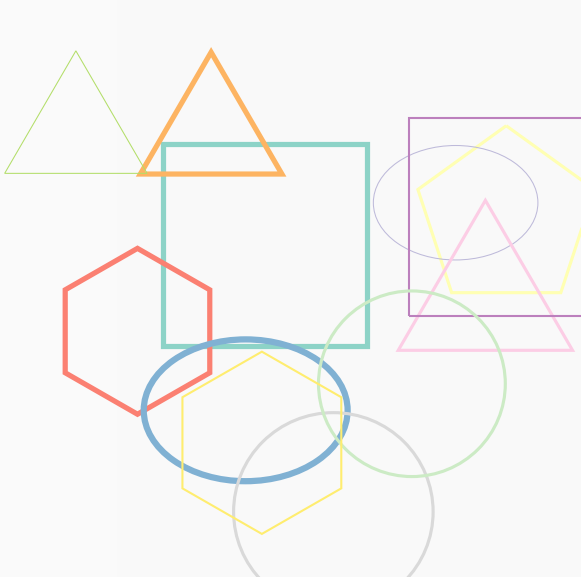[{"shape": "square", "thickness": 2.5, "radius": 0.87, "center": [0.456, 0.574]}, {"shape": "pentagon", "thickness": 1.5, "radius": 0.8, "center": [0.871, 0.622]}, {"shape": "oval", "thickness": 0.5, "radius": 0.71, "center": [0.784, 0.648]}, {"shape": "hexagon", "thickness": 2.5, "radius": 0.72, "center": [0.237, 0.425]}, {"shape": "oval", "thickness": 3, "radius": 0.88, "center": [0.423, 0.289]}, {"shape": "triangle", "thickness": 2.5, "radius": 0.7, "center": [0.363, 0.768]}, {"shape": "triangle", "thickness": 0.5, "radius": 0.71, "center": [0.131, 0.77]}, {"shape": "triangle", "thickness": 1.5, "radius": 0.87, "center": [0.835, 0.479]}, {"shape": "circle", "thickness": 1.5, "radius": 0.86, "center": [0.574, 0.113]}, {"shape": "square", "thickness": 1, "radius": 0.86, "center": [0.875, 0.623]}, {"shape": "circle", "thickness": 1.5, "radius": 0.8, "center": [0.709, 0.335]}, {"shape": "hexagon", "thickness": 1, "radius": 0.79, "center": [0.451, 0.232]}]